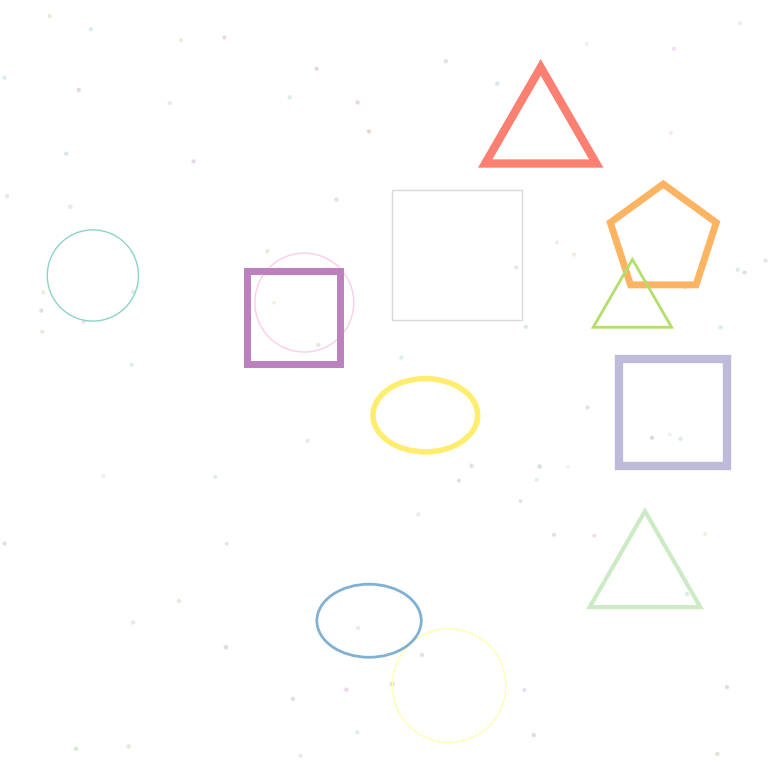[{"shape": "circle", "thickness": 0.5, "radius": 0.3, "center": [0.121, 0.642]}, {"shape": "circle", "thickness": 0.5, "radius": 0.37, "center": [0.583, 0.11]}, {"shape": "square", "thickness": 3, "radius": 0.35, "center": [0.874, 0.464]}, {"shape": "triangle", "thickness": 3, "radius": 0.42, "center": [0.702, 0.829]}, {"shape": "oval", "thickness": 1, "radius": 0.34, "center": [0.479, 0.194]}, {"shape": "pentagon", "thickness": 2.5, "radius": 0.36, "center": [0.861, 0.689]}, {"shape": "triangle", "thickness": 1, "radius": 0.29, "center": [0.821, 0.604]}, {"shape": "circle", "thickness": 0.5, "radius": 0.32, "center": [0.395, 0.607]}, {"shape": "square", "thickness": 0.5, "radius": 0.42, "center": [0.593, 0.669]}, {"shape": "square", "thickness": 2.5, "radius": 0.3, "center": [0.381, 0.587]}, {"shape": "triangle", "thickness": 1.5, "radius": 0.42, "center": [0.838, 0.253]}, {"shape": "oval", "thickness": 2, "radius": 0.34, "center": [0.552, 0.461]}]